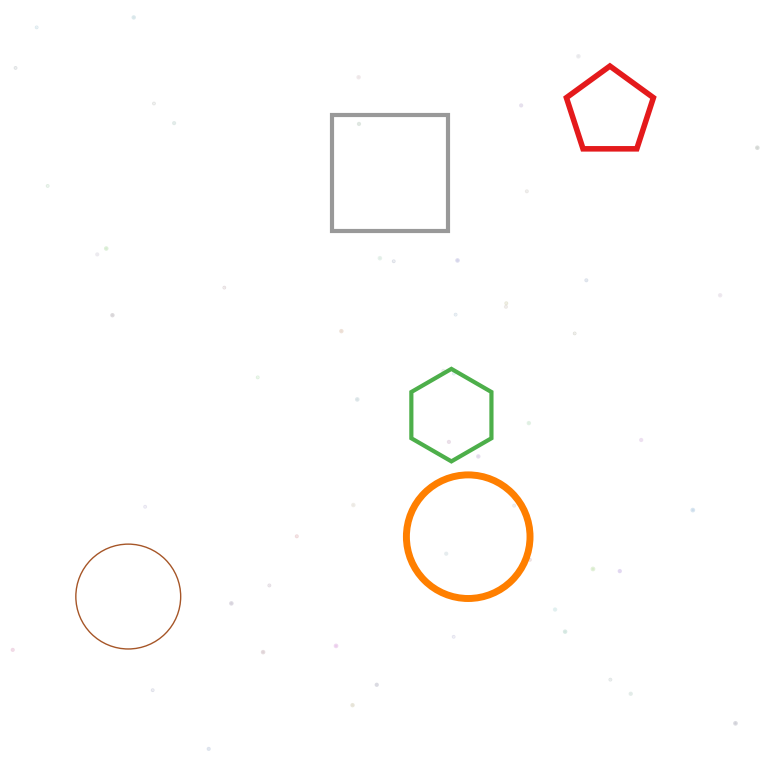[{"shape": "pentagon", "thickness": 2, "radius": 0.3, "center": [0.792, 0.855]}, {"shape": "hexagon", "thickness": 1.5, "radius": 0.3, "center": [0.586, 0.461]}, {"shape": "circle", "thickness": 2.5, "radius": 0.4, "center": [0.608, 0.303]}, {"shape": "circle", "thickness": 0.5, "radius": 0.34, "center": [0.167, 0.225]}, {"shape": "square", "thickness": 1.5, "radius": 0.38, "center": [0.506, 0.775]}]